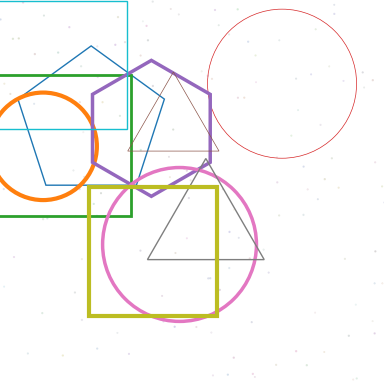[{"shape": "pentagon", "thickness": 1, "radius": 1.0, "center": [0.237, 0.681]}, {"shape": "circle", "thickness": 3, "radius": 0.7, "center": [0.112, 0.62]}, {"shape": "square", "thickness": 2, "radius": 0.92, "center": [0.157, 0.621]}, {"shape": "circle", "thickness": 0.5, "radius": 0.97, "center": [0.733, 0.783]}, {"shape": "hexagon", "thickness": 2.5, "radius": 0.88, "center": [0.393, 0.667]}, {"shape": "triangle", "thickness": 0.5, "radius": 0.68, "center": [0.45, 0.676]}, {"shape": "circle", "thickness": 2.5, "radius": 1.0, "center": [0.466, 0.365]}, {"shape": "triangle", "thickness": 1, "radius": 0.88, "center": [0.535, 0.413]}, {"shape": "square", "thickness": 3, "radius": 0.84, "center": [0.397, 0.346]}, {"shape": "square", "thickness": 1, "radius": 0.83, "center": [0.162, 0.832]}]